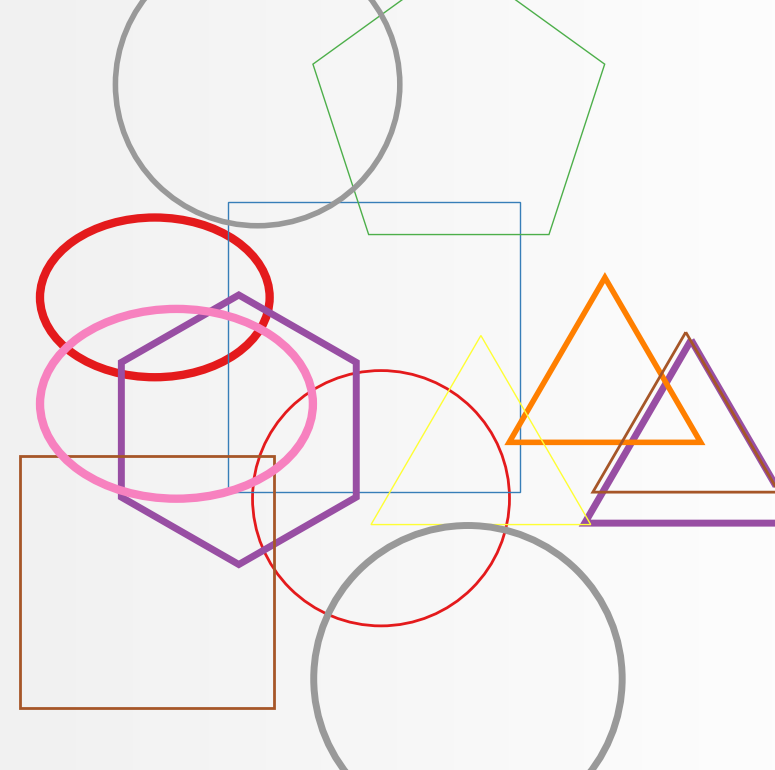[{"shape": "oval", "thickness": 3, "radius": 0.74, "center": [0.2, 0.614]}, {"shape": "circle", "thickness": 1, "radius": 0.83, "center": [0.492, 0.353]}, {"shape": "square", "thickness": 0.5, "radius": 0.94, "center": [0.483, 0.549]}, {"shape": "pentagon", "thickness": 0.5, "radius": 0.99, "center": [0.592, 0.856]}, {"shape": "triangle", "thickness": 2.5, "radius": 0.79, "center": [0.892, 0.4]}, {"shape": "hexagon", "thickness": 2.5, "radius": 0.87, "center": [0.308, 0.442]}, {"shape": "triangle", "thickness": 2, "radius": 0.71, "center": [0.781, 0.497]}, {"shape": "triangle", "thickness": 0.5, "radius": 0.82, "center": [0.62, 0.401]}, {"shape": "square", "thickness": 1, "radius": 0.82, "center": [0.19, 0.244]}, {"shape": "triangle", "thickness": 1, "radius": 0.69, "center": [0.885, 0.43]}, {"shape": "oval", "thickness": 3, "radius": 0.88, "center": [0.228, 0.476]}, {"shape": "circle", "thickness": 2.5, "radius": 0.99, "center": [0.604, 0.119]}, {"shape": "circle", "thickness": 2, "radius": 0.92, "center": [0.332, 0.89]}]